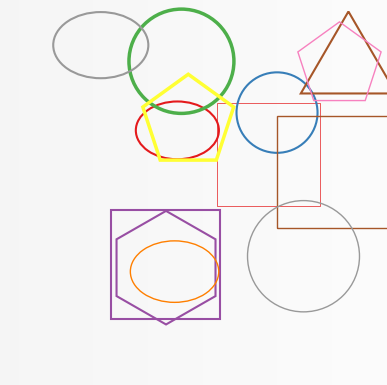[{"shape": "square", "thickness": 0.5, "radius": 0.67, "center": [0.692, 0.599]}, {"shape": "oval", "thickness": 1.5, "radius": 0.54, "center": [0.458, 0.661]}, {"shape": "circle", "thickness": 1.5, "radius": 0.52, "center": [0.715, 0.708]}, {"shape": "circle", "thickness": 2.5, "radius": 0.68, "center": [0.468, 0.841]}, {"shape": "hexagon", "thickness": 1.5, "radius": 0.74, "center": [0.428, 0.305]}, {"shape": "square", "thickness": 1.5, "radius": 0.7, "center": [0.427, 0.313]}, {"shape": "oval", "thickness": 1, "radius": 0.57, "center": [0.45, 0.295]}, {"shape": "pentagon", "thickness": 2.5, "radius": 0.62, "center": [0.486, 0.684]}, {"shape": "triangle", "thickness": 1.5, "radius": 0.71, "center": [0.899, 0.828]}, {"shape": "square", "thickness": 1, "radius": 0.73, "center": [0.86, 0.553]}, {"shape": "pentagon", "thickness": 1, "radius": 0.56, "center": [0.876, 0.83]}, {"shape": "oval", "thickness": 1.5, "radius": 0.61, "center": [0.26, 0.883]}, {"shape": "circle", "thickness": 1, "radius": 0.72, "center": [0.783, 0.334]}]